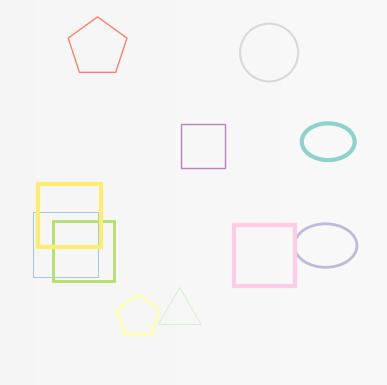[{"shape": "oval", "thickness": 3, "radius": 0.34, "center": [0.847, 0.632]}, {"shape": "pentagon", "thickness": 2, "radius": 0.29, "center": [0.357, 0.178]}, {"shape": "oval", "thickness": 2, "radius": 0.4, "center": [0.84, 0.362]}, {"shape": "pentagon", "thickness": 1, "radius": 0.4, "center": [0.252, 0.877]}, {"shape": "square", "thickness": 0.5, "radius": 0.42, "center": [0.169, 0.366]}, {"shape": "square", "thickness": 2, "radius": 0.39, "center": [0.215, 0.348]}, {"shape": "square", "thickness": 3, "radius": 0.39, "center": [0.683, 0.336]}, {"shape": "circle", "thickness": 1.5, "radius": 0.38, "center": [0.695, 0.864]}, {"shape": "square", "thickness": 1, "radius": 0.29, "center": [0.523, 0.621]}, {"shape": "triangle", "thickness": 0.5, "radius": 0.32, "center": [0.464, 0.19]}, {"shape": "square", "thickness": 3, "radius": 0.41, "center": [0.179, 0.44]}]